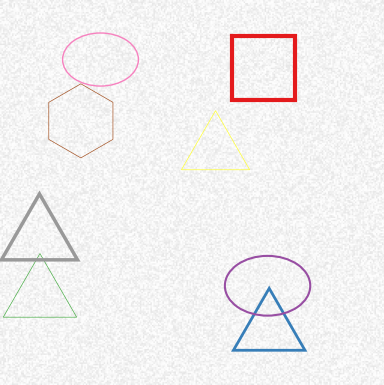[{"shape": "square", "thickness": 3, "radius": 0.41, "center": [0.684, 0.823]}, {"shape": "triangle", "thickness": 2, "radius": 0.54, "center": [0.699, 0.144]}, {"shape": "triangle", "thickness": 0.5, "radius": 0.55, "center": [0.104, 0.231]}, {"shape": "oval", "thickness": 1.5, "radius": 0.55, "center": [0.695, 0.258]}, {"shape": "triangle", "thickness": 0.5, "radius": 0.51, "center": [0.56, 0.61]}, {"shape": "hexagon", "thickness": 0.5, "radius": 0.48, "center": [0.21, 0.686]}, {"shape": "oval", "thickness": 1, "radius": 0.49, "center": [0.261, 0.845]}, {"shape": "triangle", "thickness": 2.5, "radius": 0.57, "center": [0.103, 0.382]}]